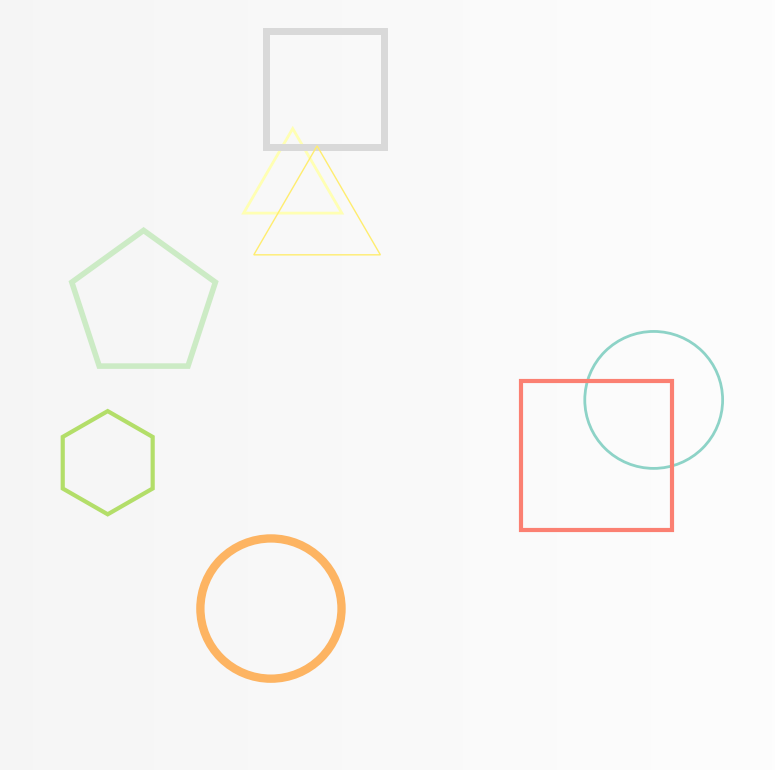[{"shape": "circle", "thickness": 1, "radius": 0.44, "center": [0.843, 0.481]}, {"shape": "triangle", "thickness": 1, "radius": 0.37, "center": [0.378, 0.76]}, {"shape": "square", "thickness": 1.5, "radius": 0.49, "center": [0.769, 0.409]}, {"shape": "circle", "thickness": 3, "radius": 0.46, "center": [0.35, 0.21]}, {"shape": "hexagon", "thickness": 1.5, "radius": 0.34, "center": [0.139, 0.399]}, {"shape": "square", "thickness": 2.5, "radius": 0.38, "center": [0.419, 0.885]}, {"shape": "pentagon", "thickness": 2, "radius": 0.49, "center": [0.185, 0.603]}, {"shape": "triangle", "thickness": 0.5, "radius": 0.47, "center": [0.409, 0.716]}]